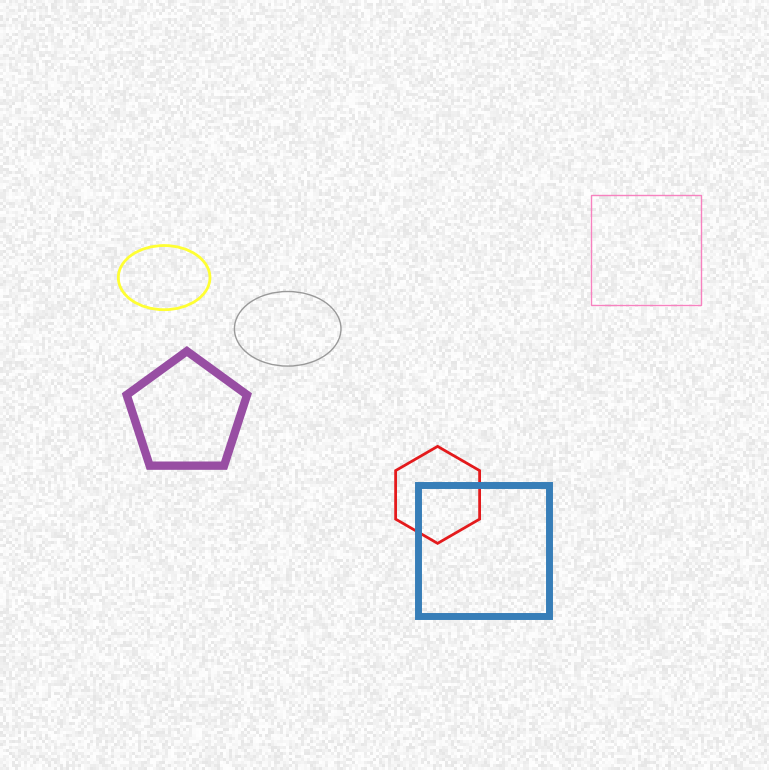[{"shape": "hexagon", "thickness": 1, "radius": 0.31, "center": [0.568, 0.357]}, {"shape": "square", "thickness": 2.5, "radius": 0.43, "center": [0.628, 0.285]}, {"shape": "pentagon", "thickness": 3, "radius": 0.41, "center": [0.243, 0.462]}, {"shape": "oval", "thickness": 1, "radius": 0.3, "center": [0.213, 0.639]}, {"shape": "square", "thickness": 0.5, "radius": 0.36, "center": [0.839, 0.675]}, {"shape": "oval", "thickness": 0.5, "radius": 0.35, "center": [0.374, 0.573]}]